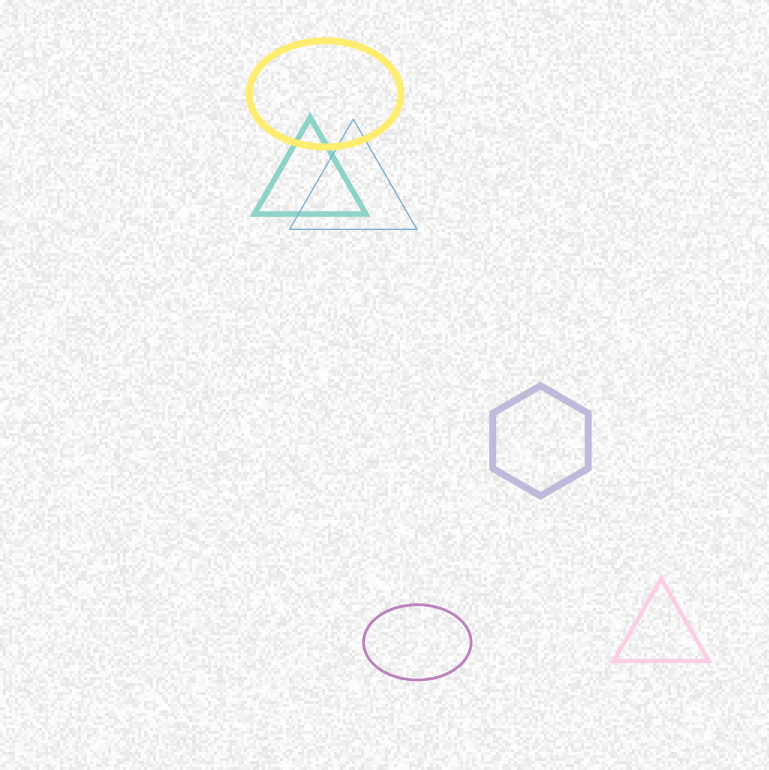[{"shape": "triangle", "thickness": 2, "radius": 0.42, "center": [0.403, 0.764]}, {"shape": "hexagon", "thickness": 2.5, "radius": 0.36, "center": [0.702, 0.428]}, {"shape": "triangle", "thickness": 0.5, "radius": 0.48, "center": [0.459, 0.75]}, {"shape": "triangle", "thickness": 1.5, "radius": 0.36, "center": [0.859, 0.177]}, {"shape": "oval", "thickness": 1, "radius": 0.35, "center": [0.542, 0.166]}, {"shape": "oval", "thickness": 2.5, "radius": 0.49, "center": [0.422, 0.878]}]